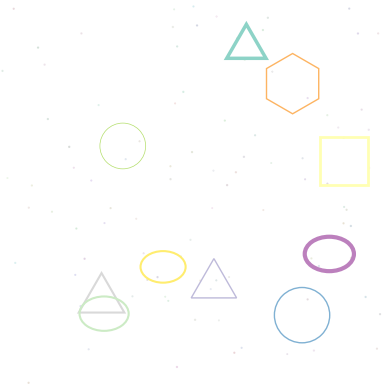[{"shape": "triangle", "thickness": 2.5, "radius": 0.29, "center": [0.64, 0.878]}, {"shape": "square", "thickness": 2, "radius": 0.31, "center": [0.893, 0.583]}, {"shape": "triangle", "thickness": 1, "radius": 0.34, "center": [0.556, 0.26]}, {"shape": "circle", "thickness": 1, "radius": 0.36, "center": [0.785, 0.181]}, {"shape": "hexagon", "thickness": 1, "radius": 0.39, "center": [0.76, 0.783]}, {"shape": "circle", "thickness": 0.5, "radius": 0.3, "center": [0.319, 0.621]}, {"shape": "triangle", "thickness": 1.5, "radius": 0.34, "center": [0.264, 0.222]}, {"shape": "oval", "thickness": 3, "radius": 0.32, "center": [0.855, 0.34]}, {"shape": "oval", "thickness": 1.5, "radius": 0.32, "center": [0.27, 0.185]}, {"shape": "oval", "thickness": 1.5, "radius": 0.29, "center": [0.424, 0.307]}]